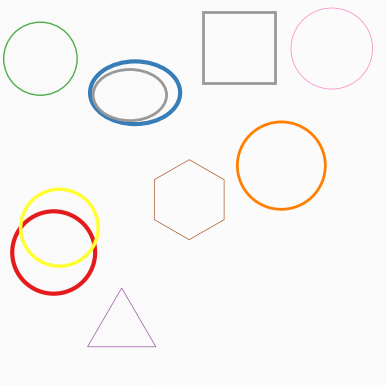[{"shape": "circle", "thickness": 3, "radius": 0.53, "center": [0.139, 0.344]}, {"shape": "oval", "thickness": 3, "radius": 0.58, "center": [0.349, 0.759]}, {"shape": "circle", "thickness": 1, "radius": 0.47, "center": [0.104, 0.848]}, {"shape": "triangle", "thickness": 0.5, "radius": 0.51, "center": [0.314, 0.15]}, {"shape": "circle", "thickness": 2, "radius": 0.57, "center": [0.726, 0.57]}, {"shape": "circle", "thickness": 2.5, "radius": 0.5, "center": [0.153, 0.409]}, {"shape": "hexagon", "thickness": 0.5, "radius": 0.52, "center": [0.488, 0.481]}, {"shape": "circle", "thickness": 0.5, "radius": 0.53, "center": [0.856, 0.874]}, {"shape": "oval", "thickness": 2, "radius": 0.47, "center": [0.335, 0.753]}, {"shape": "square", "thickness": 2, "radius": 0.46, "center": [0.617, 0.876]}]